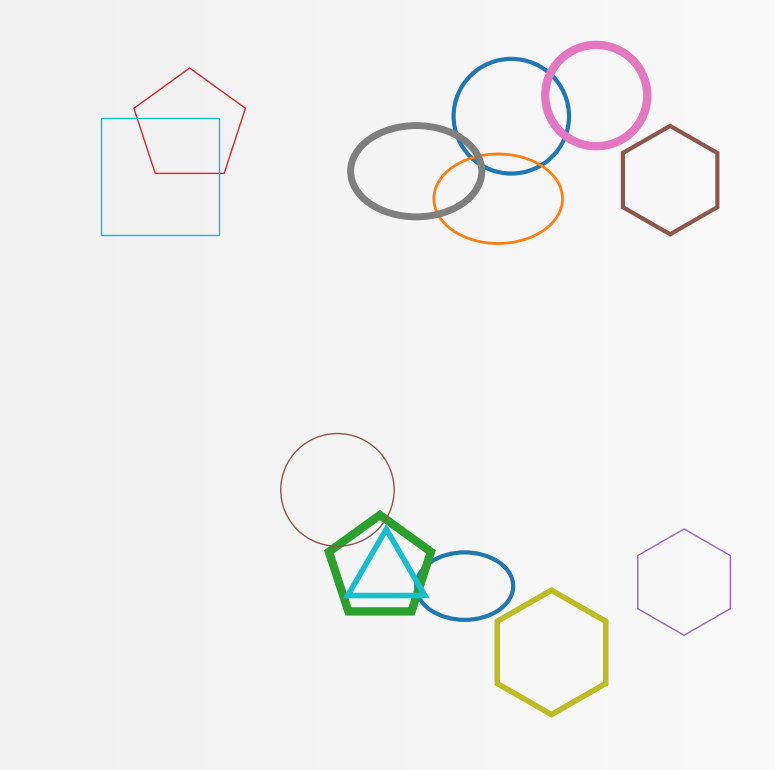[{"shape": "oval", "thickness": 1.5, "radius": 0.31, "center": [0.6, 0.239]}, {"shape": "circle", "thickness": 1.5, "radius": 0.37, "center": [0.66, 0.849]}, {"shape": "oval", "thickness": 1, "radius": 0.41, "center": [0.643, 0.742]}, {"shape": "pentagon", "thickness": 3, "radius": 0.35, "center": [0.49, 0.262]}, {"shape": "pentagon", "thickness": 0.5, "radius": 0.38, "center": [0.245, 0.836]}, {"shape": "hexagon", "thickness": 0.5, "radius": 0.34, "center": [0.883, 0.244]}, {"shape": "circle", "thickness": 0.5, "radius": 0.37, "center": [0.435, 0.364]}, {"shape": "hexagon", "thickness": 1.5, "radius": 0.35, "center": [0.865, 0.766]}, {"shape": "circle", "thickness": 3, "radius": 0.33, "center": [0.769, 0.876]}, {"shape": "oval", "thickness": 2.5, "radius": 0.42, "center": [0.537, 0.778]}, {"shape": "hexagon", "thickness": 2, "radius": 0.4, "center": [0.712, 0.153]}, {"shape": "square", "thickness": 0.5, "radius": 0.38, "center": [0.207, 0.771]}, {"shape": "triangle", "thickness": 2, "radius": 0.29, "center": [0.498, 0.255]}]